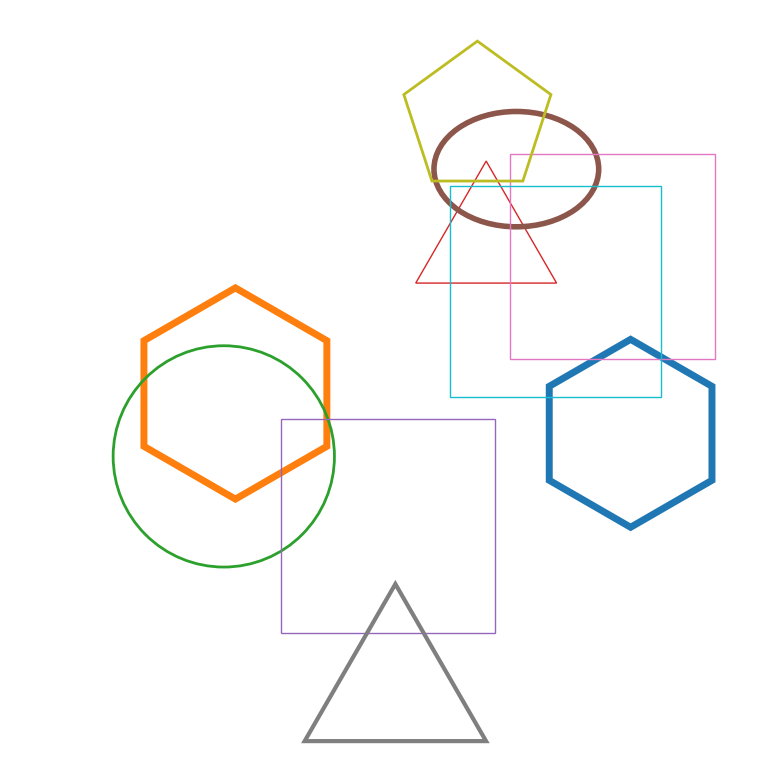[{"shape": "hexagon", "thickness": 2.5, "radius": 0.61, "center": [0.819, 0.437]}, {"shape": "hexagon", "thickness": 2.5, "radius": 0.69, "center": [0.306, 0.489]}, {"shape": "circle", "thickness": 1, "radius": 0.72, "center": [0.291, 0.407]}, {"shape": "triangle", "thickness": 0.5, "radius": 0.53, "center": [0.631, 0.685]}, {"shape": "square", "thickness": 0.5, "radius": 0.7, "center": [0.503, 0.317]}, {"shape": "oval", "thickness": 2, "radius": 0.53, "center": [0.671, 0.78]}, {"shape": "square", "thickness": 0.5, "radius": 0.67, "center": [0.795, 0.667]}, {"shape": "triangle", "thickness": 1.5, "radius": 0.68, "center": [0.513, 0.106]}, {"shape": "pentagon", "thickness": 1, "radius": 0.5, "center": [0.62, 0.846]}, {"shape": "square", "thickness": 0.5, "radius": 0.69, "center": [0.721, 0.621]}]